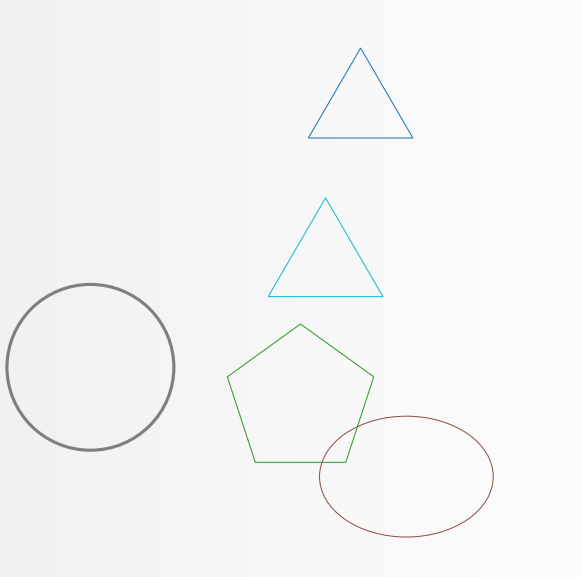[{"shape": "triangle", "thickness": 0.5, "radius": 0.52, "center": [0.62, 0.812]}, {"shape": "pentagon", "thickness": 0.5, "radius": 0.66, "center": [0.517, 0.306]}, {"shape": "oval", "thickness": 0.5, "radius": 0.75, "center": [0.699, 0.174]}, {"shape": "circle", "thickness": 1.5, "radius": 0.72, "center": [0.156, 0.363]}, {"shape": "triangle", "thickness": 0.5, "radius": 0.57, "center": [0.56, 0.543]}]